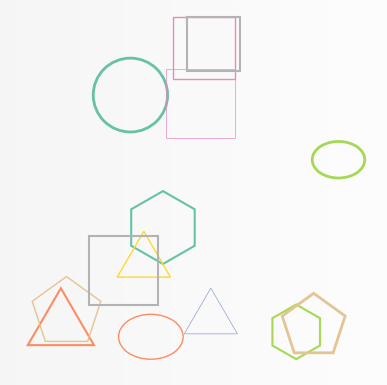[{"shape": "hexagon", "thickness": 1.5, "radius": 0.47, "center": [0.421, 0.409]}, {"shape": "circle", "thickness": 2, "radius": 0.48, "center": [0.337, 0.753]}, {"shape": "oval", "thickness": 1, "radius": 0.42, "center": [0.389, 0.125]}, {"shape": "triangle", "thickness": 1.5, "radius": 0.49, "center": [0.157, 0.153]}, {"shape": "triangle", "thickness": 0.5, "radius": 0.4, "center": [0.544, 0.172]}, {"shape": "square", "thickness": 1, "radius": 0.4, "center": [0.526, 0.876]}, {"shape": "square", "thickness": 0.5, "radius": 0.44, "center": [0.519, 0.731]}, {"shape": "oval", "thickness": 2, "radius": 0.34, "center": [0.874, 0.585]}, {"shape": "hexagon", "thickness": 1.5, "radius": 0.35, "center": [0.764, 0.138]}, {"shape": "triangle", "thickness": 1, "radius": 0.4, "center": [0.371, 0.32]}, {"shape": "pentagon", "thickness": 1, "radius": 0.47, "center": [0.172, 0.189]}, {"shape": "pentagon", "thickness": 2, "radius": 0.43, "center": [0.81, 0.153]}, {"shape": "square", "thickness": 1.5, "radius": 0.44, "center": [0.319, 0.297]}, {"shape": "square", "thickness": 1.5, "radius": 0.35, "center": [0.551, 0.886]}]